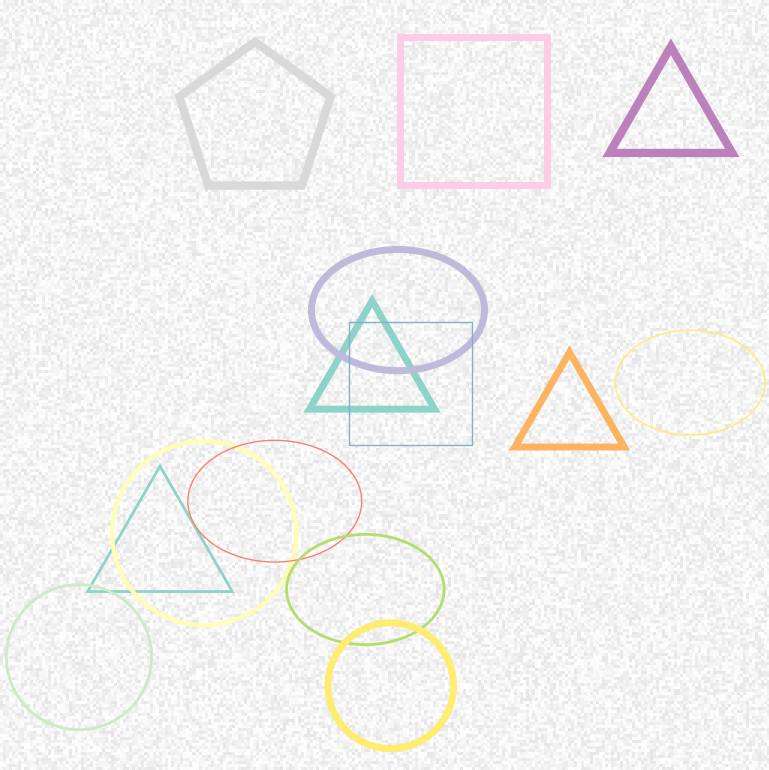[{"shape": "triangle", "thickness": 1, "radius": 0.54, "center": [0.208, 0.286]}, {"shape": "triangle", "thickness": 2.5, "radius": 0.47, "center": [0.483, 0.516]}, {"shape": "circle", "thickness": 1.5, "radius": 0.6, "center": [0.265, 0.308]}, {"shape": "oval", "thickness": 2.5, "radius": 0.56, "center": [0.517, 0.597]}, {"shape": "oval", "thickness": 0.5, "radius": 0.56, "center": [0.357, 0.349]}, {"shape": "square", "thickness": 0.5, "radius": 0.4, "center": [0.533, 0.502]}, {"shape": "triangle", "thickness": 2.5, "radius": 0.41, "center": [0.74, 0.46]}, {"shape": "oval", "thickness": 1, "radius": 0.51, "center": [0.474, 0.234]}, {"shape": "square", "thickness": 2.5, "radius": 0.48, "center": [0.615, 0.855]}, {"shape": "pentagon", "thickness": 3, "radius": 0.52, "center": [0.331, 0.843]}, {"shape": "triangle", "thickness": 3, "radius": 0.46, "center": [0.871, 0.847]}, {"shape": "circle", "thickness": 1, "radius": 0.47, "center": [0.103, 0.147]}, {"shape": "circle", "thickness": 2.5, "radius": 0.41, "center": [0.507, 0.11]}, {"shape": "oval", "thickness": 0.5, "radius": 0.49, "center": [0.896, 0.503]}]